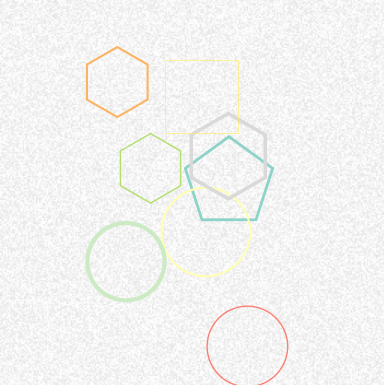[{"shape": "pentagon", "thickness": 2, "radius": 0.6, "center": [0.595, 0.526]}, {"shape": "circle", "thickness": 1.5, "radius": 0.58, "center": [0.535, 0.397]}, {"shape": "circle", "thickness": 1, "radius": 0.52, "center": [0.643, 0.1]}, {"shape": "hexagon", "thickness": 1.5, "radius": 0.45, "center": [0.305, 0.787]}, {"shape": "hexagon", "thickness": 1, "radius": 0.45, "center": [0.391, 0.563]}, {"shape": "hexagon", "thickness": 2.5, "radius": 0.55, "center": [0.593, 0.594]}, {"shape": "circle", "thickness": 3, "radius": 0.5, "center": [0.327, 0.32]}, {"shape": "square", "thickness": 0.5, "radius": 0.48, "center": [0.524, 0.75]}]